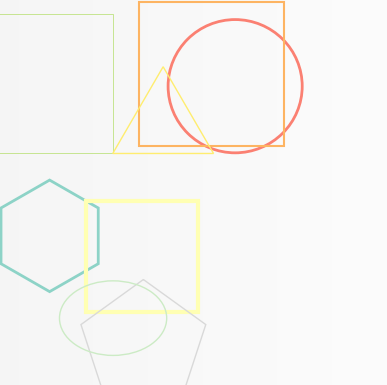[{"shape": "hexagon", "thickness": 2, "radius": 0.72, "center": [0.128, 0.387]}, {"shape": "square", "thickness": 3, "radius": 0.72, "center": [0.366, 0.334]}, {"shape": "circle", "thickness": 2, "radius": 0.87, "center": [0.607, 0.776]}, {"shape": "square", "thickness": 1.5, "radius": 0.94, "center": [0.546, 0.808]}, {"shape": "square", "thickness": 0.5, "radius": 0.9, "center": [0.111, 0.782]}, {"shape": "pentagon", "thickness": 1, "radius": 0.85, "center": [0.37, 0.105]}, {"shape": "oval", "thickness": 1, "radius": 0.69, "center": [0.292, 0.174]}, {"shape": "triangle", "thickness": 1, "radius": 0.75, "center": [0.421, 0.676]}]